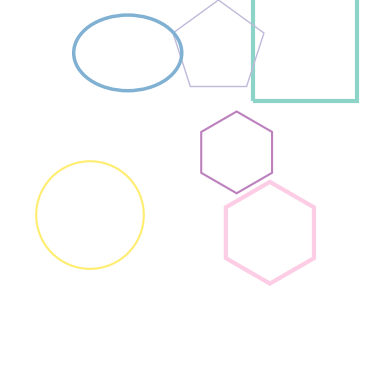[{"shape": "square", "thickness": 3, "radius": 0.68, "center": [0.793, 0.873]}, {"shape": "pentagon", "thickness": 1, "radius": 0.62, "center": [0.567, 0.876]}, {"shape": "oval", "thickness": 2.5, "radius": 0.7, "center": [0.332, 0.863]}, {"shape": "hexagon", "thickness": 3, "radius": 0.66, "center": [0.701, 0.395]}, {"shape": "hexagon", "thickness": 1.5, "radius": 0.53, "center": [0.615, 0.604]}, {"shape": "circle", "thickness": 1.5, "radius": 0.7, "center": [0.234, 0.441]}]